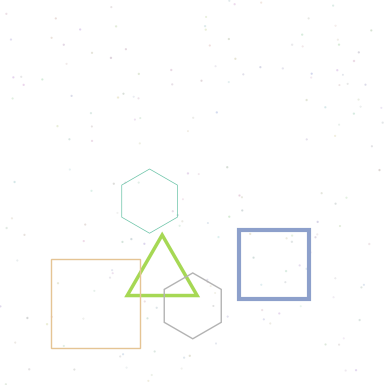[{"shape": "hexagon", "thickness": 0.5, "radius": 0.42, "center": [0.388, 0.478]}, {"shape": "square", "thickness": 3, "radius": 0.45, "center": [0.712, 0.313]}, {"shape": "triangle", "thickness": 2.5, "radius": 0.52, "center": [0.421, 0.285]}, {"shape": "square", "thickness": 1, "radius": 0.58, "center": [0.248, 0.211]}, {"shape": "hexagon", "thickness": 1, "radius": 0.43, "center": [0.501, 0.206]}]